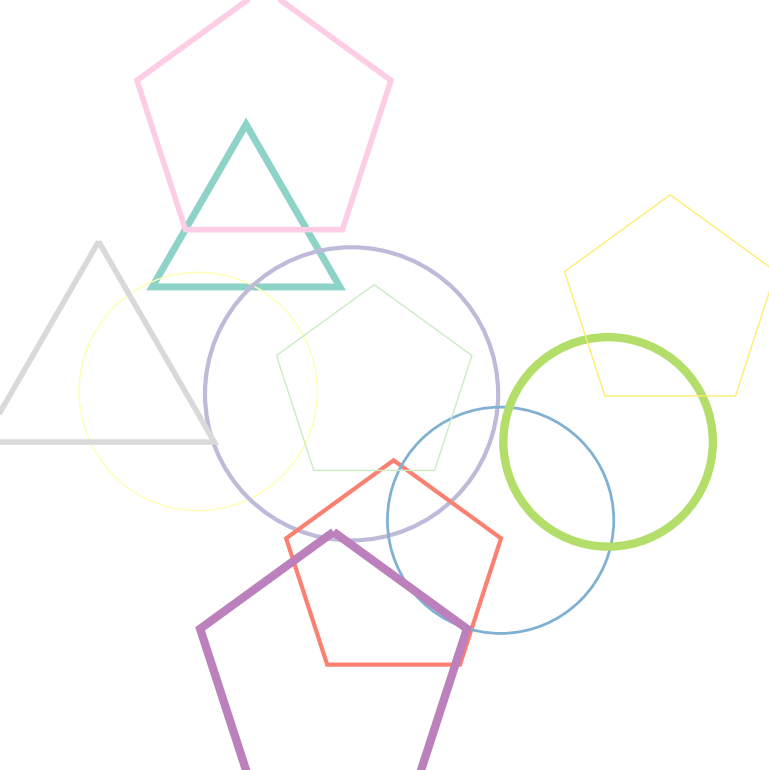[{"shape": "triangle", "thickness": 2.5, "radius": 0.7, "center": [0.32, 0.698]}, {"shape": "circle", "thickness": 0.5, "radius": 0.77, "center": [0.257, 0.492]}, {"shape": "circle", "thickness": 1.5, "radius": 0.95, "center": [0.457, 0.489]}, {"shape": "pentagon", "thickness": 1.5, "radius": 0.73, "center": [0.511, 0.256]}, {"shape": "circle", "thickness": 1, "radius": 0.73, "center": [0.65, 0.324]}, {"shape": "circle", "thickness": 3, "radius": 0.68, "center": [0.79, 0.426]}, {"shape": "pentagon", "thickness": 2, "radius": 0.87, "center": [0.343, 0.842]}, {"shape": "triangle", "thickness": 2, "radius": 0.87, "center": [0.128, 0.513]}, {"shape": "pentagon", "thickness": 3, "radius": 0.91, "center": [0.433, 0.127]}, {"shape": "pentagon", "thickness": 0.5, "radius": 0.67, "center": [0.486, 0.497]}, {"shape": "pentagon", "thickness": 0.5, "radius": 0.72, "center": [0.87, 0.603]}]